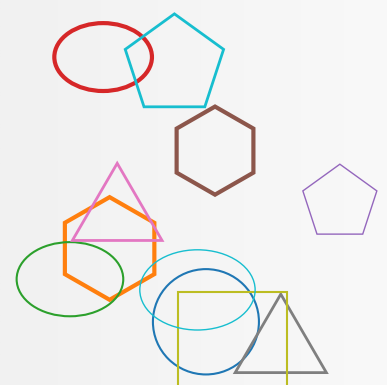[{"shape": "circle", "thickness": 1.5, "radius": 0.68, "center": [0.531, 0.164]}, {"shape": "hexagon", "thickness": 3, "radius": 0.67, "center": [0.283, 0.355]}, {"shape": "oval", "thickness": 1.5, "radius": 0.69, "center": [0.181, 0.275]}, {"shape": "oval", "thickness": 3, "radius": 0.63, "center": [0.266, 0.852]}, {"shape": "pentagon", "thickness": 1, "radius": 0.5, "center": [0.877, 0.473]}, {"shape": "hexagon", "thickness": 3, "radius": 0.57, "center": [0.555, 0.609]}, {"shape": "triangle", "thickness": 2, "radius": 0.67, "center": [0.302, 0.442]}, {"shape": "triangle", "thickness": 2, "radius": 0.68, "center": [0.725, 0.1]}, {"shape": "square", "thickness": 1.5, "radius": 0.7, "center": [0.6, 0.1]}, {"shape": "pentagon", "thickness": 2, "radius": 0.67, "center": [0.45, 0.831]}, {"shape": "oval", "thickness": 1, "radius": 0.74, "center": [0.51, 0.247]}]